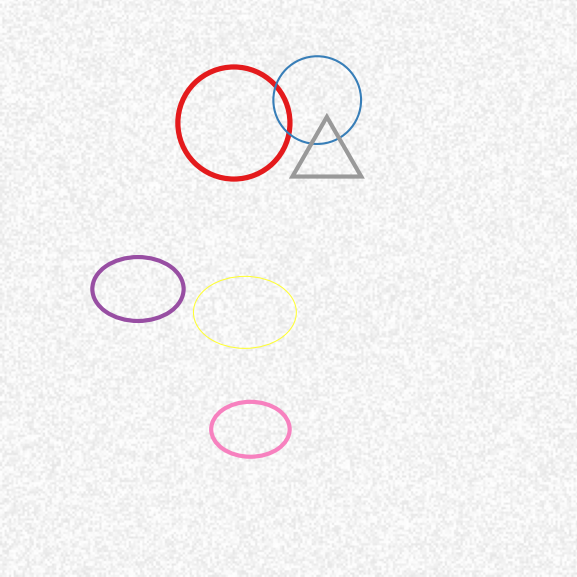[{"shape": "circle", "thickness": 2.5, "radius": 0.49, "center": [0.405, 0.786]}, {"shape": "circle", "thickness": 1, "radius": 0.38, "center": [0.549, 0.826]}, {"shape": "oval", "thickness": 2, "radius": 0.4, "center": [0.239, 0.499]}, {"shape": "oval", "thickness": 0.5, "radius": 0.45, "center": [0.424, 0.458]}, {"shape": "oval", "thickness": 2, "radius": 0.34, "center": [0.434, 0.256]}, {"shape": "triangle", "thickness": 2, "radius": 0.34, "center": [0.566, 0.728]}]